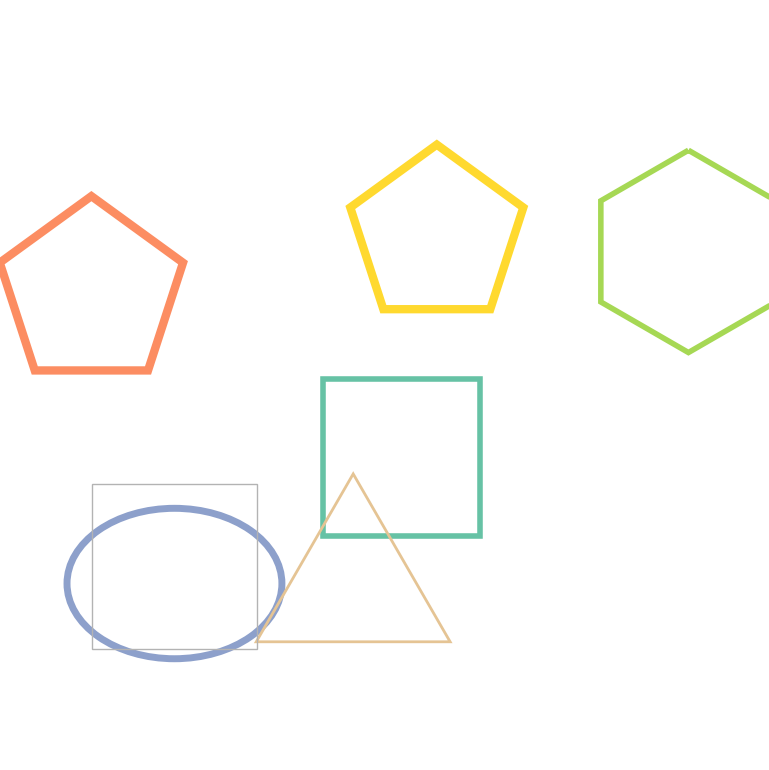[{"shape": "square", "thickness": 2, "radius": 0.51, "center": [0.521, 0.405]}, {"shape": "pentagon", "thickness": 3, "radius": 0.63, "center": [0.119, 0.62]}, {"shape": "oval", "thickness": 2.5, "radius": 0.7, "center": [0.227, 0.242]}, {"shape": "hexagon", "thickness": 2, "radius": 0.66, "center": [0.894, 0.674]}, {"shape": "pentagon", "thickness": 3, "radius": 0.59, "center": [0.567, 0.694]}, {"shape": "triangle", "thickness": 1, "radius": 0.73, "center": [0.459, 0.239]}, {"shape": "square", "thickness": 0.5, "radius": 0.54, "center": [0.227, 0.264]}]